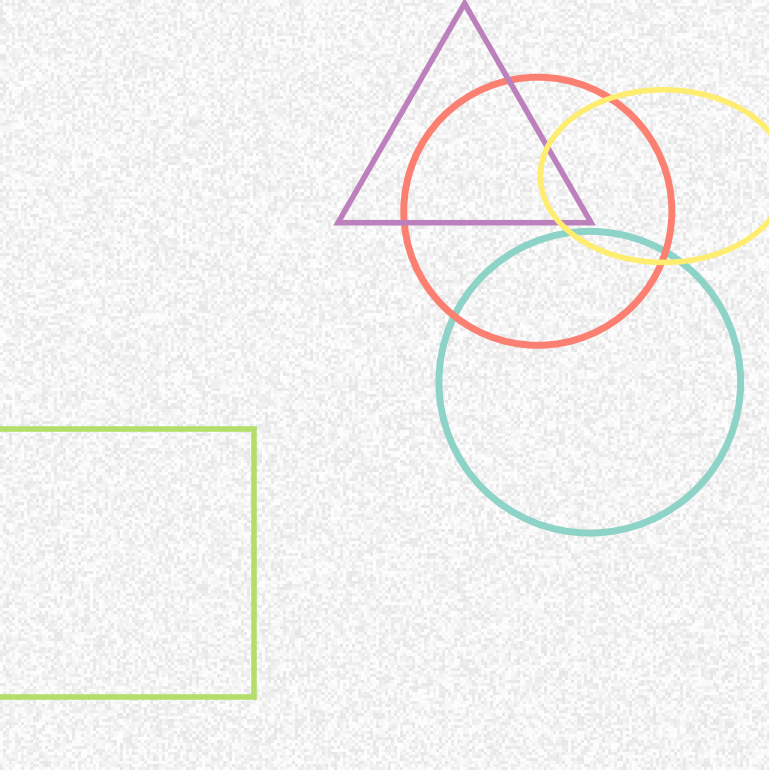[{"shape": "circle", "thickness": 2.5, "radius": 0.98, "center": [0.766, 0.504]}, {"shape": "circle", "thickness": 2.5, "radius": 0.87, "center": [0.698, 0.726]}, {"shape": "square", "thickness": 2, "radius": 0.87, "center": [0.156, 0.269]}, {"shape": "triangle", "thickness": 2, "radius": 0.95, "center": [0.603, 0.806]}, {"shape": "oval", "thickness": 2, "radius": 0.8, "center": [0.862, 0.771]}]